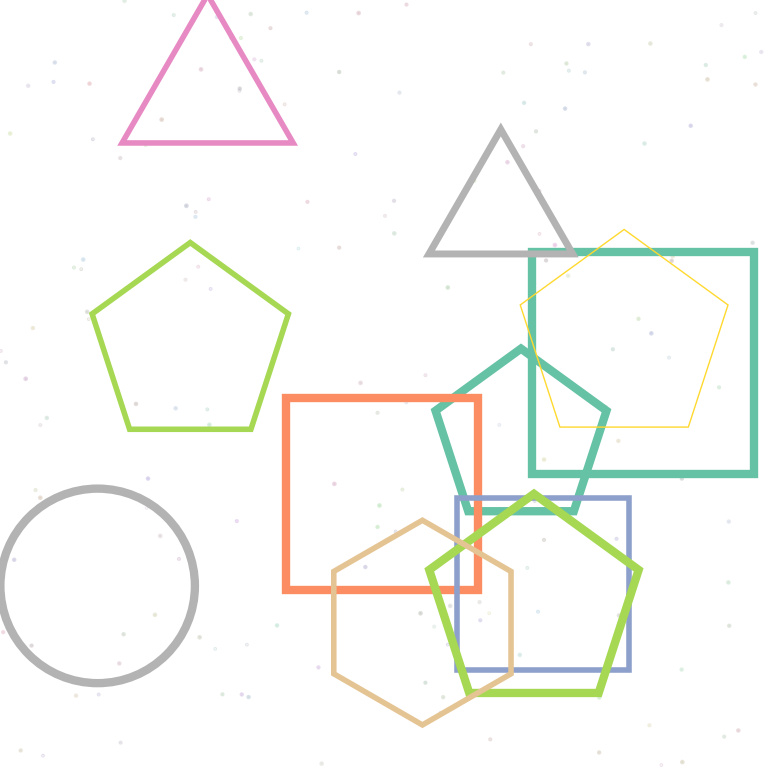[{"shape": "square", "thickness": 3, "radius": 0.72, "center": [0.835, 0.528]}, {"shape": "pentagon", "thickness": 3, "radius": 0.58, "center": [0.677, 0.431]}, {"shape": "square", "thickness": 3, "radius": 0.62, "center": [0.496, 0.358]}, {"shape": "square", "thickness": 2, "radius": 0.56, "center": [0.706, 0.241]}, {"shape": "triangle", "thickness": 2, "radius": 0.64, "center": [0.27, 0.878]}, {"shape": "pentagon", "thickness": 3, "radius": 0.71, "center": [0.693, 0.216]}, {"shape": "pentagon", "thickness": 2, "radius": 0.67, "center": [0.247, 0.551]}, {"shape": "pentagon", "thickness": 0.5, "radius": 0.71, "center": [0.811, 0.56]}, {"shape": "hexagon", "thickness": 2, "radius": 0.66, "center": [0.549, 0.191]}, {"shape": "circle", "thickness": 3, "radius": 0.63, "center": [0.127, 0.239]}, {"shape": "triangle", "thickness": 2.5, "radius": 0.54, "center": [0.65, 0.724]}]